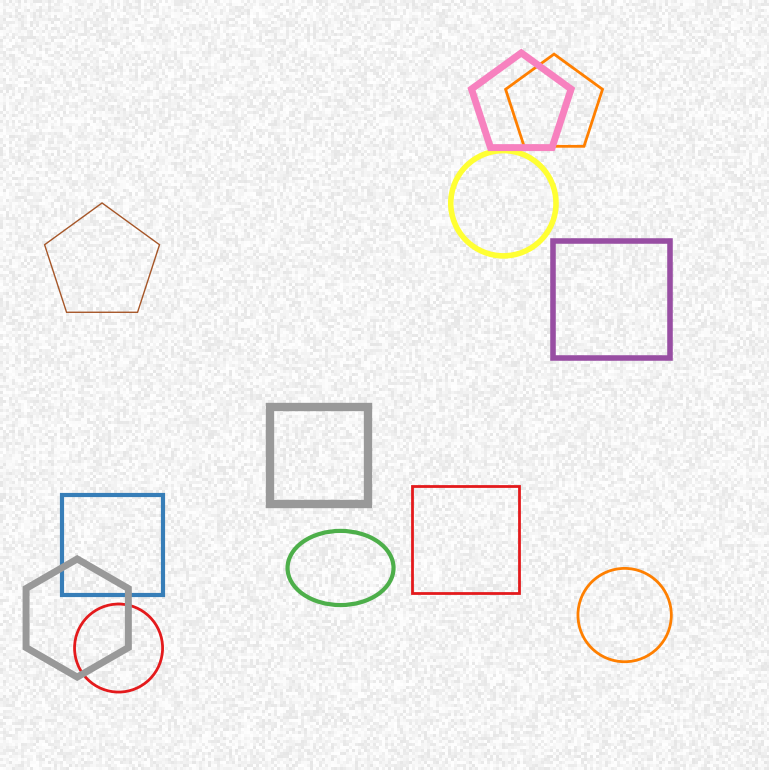[{"shape": "circle", "thickness": 1, "radius": 0.29, "center": [0.154, 0.158]}, {"shape": "square", "thickness": 1, "radius": 0.35, "center": [0.604, 0.299]}, {"shape": "square", "thickness": 1.5, "radius": 0.32, "center": [0.146, 0.292]}, {"shape": "oval", "thickness": 1.5, "radius": 0.34, "center": [0.442, 0.262]}, {"shape": "square", "thickness": 2, "radius": 0.38, "center": [0.794, 0.611]}, {"shape": "pentagon", "thickness": 1, "radius": 0.33, "center": [0.72, 0.864]}, {"shape": "circle", "thickness": 1, "radius": 0.3, "center": [0.811, 0.201]}, {"shape": "circle", "thickness": 2, "radius": 0.34, "center": [0.654, 0.736]}, {"shape": "pentagon", "thickness": 0.5, "radius": 0.39, "center": [0.133, 0.658]}, {"shape": "pentagon", "thickness": 2.5, "radius": 0.34, "center": [0.677, 0.863]}, {"shape": "square", "thickness": 3, "radius": 0.32, "center": [0.414, 0.408]}, {"shape": "hexagon", "thickness": 2.5, "radius": 0.38, "center": [0.1, 0.197]}]